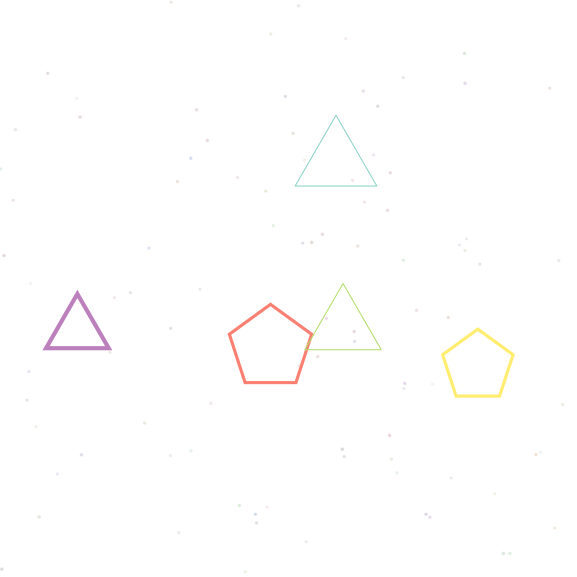[{"shape": "triangle", "thickness": 0.5, "radius": 0.41, "center": [0.582, 0.718]}, {"shape": "pentagon", "thickness": 1.5, "radius": 0.37, "center": [0.468, 0.397]}, {"shape": "triangle", "thickness": 0.5, "radius": 0.38, "center": [0.594, 0.432]}, {"shape": "triangle", "thickness": 2, "radius": 0.31, "center": [0.134, 0.428]}, {"shape": "pentagon", "thickness": 1.5, "radius": 0.32, "center": [0.827, 0.365]}]